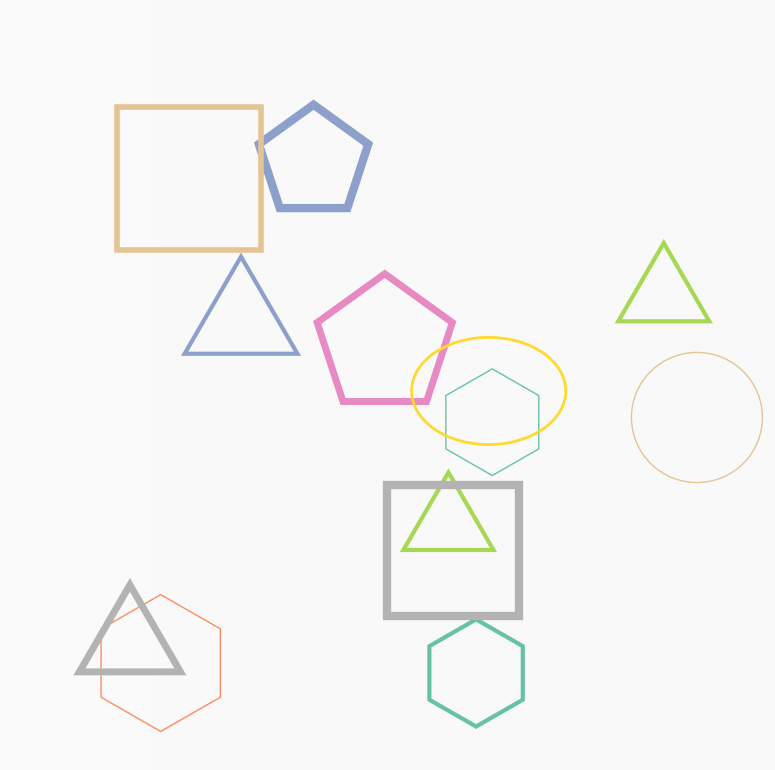[{"shape": "hexagon", "thickness": 1.5, "radius": 0.35, "center": [0.614, 0.126]}, {"shape": "hexagon", "thickness": 0.5, "radius": 0.35, "center": [0.635, 0.452]}, {"shape": "hexagon", "thickness": 0.5, "radius": 0.44, "center": [0.207, 0.139]}, {"shape": "triangle", "thickness": 1.5, "radius": 0.42, "center": [0.311, 0.583]}, {"shape": "pentagon", "thickness": 3, "radius": 0.37, "center": [0.405, 0.79]}, {"shape": "pentagon", "thickness": 2.5, "radius": 0.46, "center": [0.496, 0.553]}, {"shape": "triangle", "thickness": 1.5, "radius": 0.34, "center": [0.856, 0.617]}, {"shape": "triangle", "thickness": 1.5, "radius": 0.34, "center": [0.579, 0.319]}, {"shape": "oval", "thickness": 1, "radius": 0.5, "center": [0.631, 0.492]}, {"shape": "square", "thickness": 2, "radius": 0.46, "center": [0.244, 0.769]}, {"shape": "circle", "thickness": 0.5, "radius": 0.42, "center": [0.899, 0.458]}, {"shape": "triangle", "thickness": 2.5, "radius": 0.38, "center": [0.168, 0.165]}, {"shape": "square", "thickness": 3, "radius": 0.42, "center": [0.585, 0.285]}]